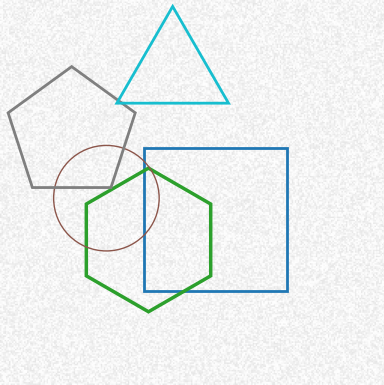[{"shape": "square", "thickness": 2, "radius": 0.93, "center": [0.56, 0.431]}, {"shape": "hexagon", "thickness": 2.5, "radius": 0.93, "center": [0.386, 0.377]}, {"shape": "circle", "thickness": 1, "radius": 0.69, "center": [0.276, 0.485]}, {"shape": "pentagon", "thickness": 2, "radius": 0.87, "center": [0.186, 0.653]}, {"shape": "triangle", "thickness": 2, "radius": 0.84, "center": [0.449, 0.816]}]